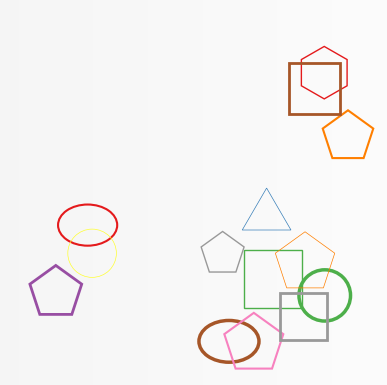[{"shape": "hexagon", "thickness": 1, "radius": 0.34, "center": [0.837, 0.811]}, {"shape": "oval", "thickness": 1.5, "radius": 0.38, "center": [0.226, 0.415]}, {"shape": "triangle", "thickness": 0.5, "radius": 0.36, "center": [0.688, 0.439]}, {"shape": "square", "thickness": 1, "radius": 0.38, "center": [0.704, 0.274]}, {"shape": "circle", "thickness": 2.5, "radius": 0.33, "center": [0.838, 0.233]}, {"shape": "pentagon", "thickness": 2, "radius": 0.35, "center": [0.144, 0.24]}, {"shape": "pentagon", "thickness": 0.5, "radius": 0.4, "center": [0.787, 0.317]}, {"shape": "pentagon", "thickness": 1.5, "radius": 0.34, "center": [0.898, 0.645]}, {"shape": "circle", "thickness": 0.5, "radius": 0.31, "center": [0.238, 0.342]}, {"shape": "square", "thickness": 2, "radius": 0.33, "center": [0.812, 0.771]}, {"shape": "oval", "thickness": 2.5, "radius": 0.39, "center": [0.591, 0.113]}, {"shape": "pentagon", "thickness": 1.5, "radius": 0.4, "center": [0.655, 0.107]}, {"shape": "pentagon", "thickness": 1, "radius": 0.29, "center": [0.575, 0.341]}, {"shape": "square", "thickness": 2, "radius": 0.3, "center": [0.783, 0.178]}]